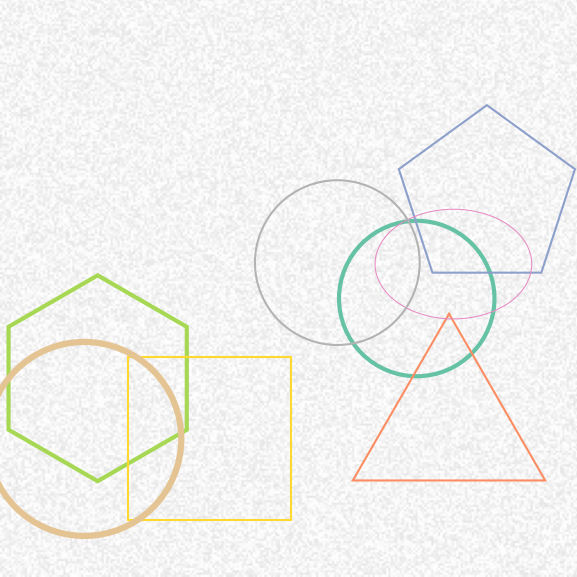[{"shape": "circle", "thickness": 2, "radius": 0.67, "center": [0.722, 0.482]}, {"shape": "triangle", "thickness": 1, "radius": 0.96, "center": [0.778, 0.263]}, {"shape": "pentagon", "thickness": 1, "radius": 0.8, "center": [0.843, 0.657]}, {"shape": "oval", "thickness": 0.5, "radius": 0.68, "center": [0.785, 0.542]}, {"shape": "hexagon", "thickness": 2, "radius": 0.89, "center": [0.169, 0.344]}, {"shape": "square", "thickness": 1, "radius": 0.7, "center": [0.363, 0.239]}, {"shape": "circle", "thickness": 3, "radius": 0.84, "center": [0.146, 0.239]}, {"shape": "circle", "thickness": 1, "radius": 0.71, "center": [0.584, 0.544]}]